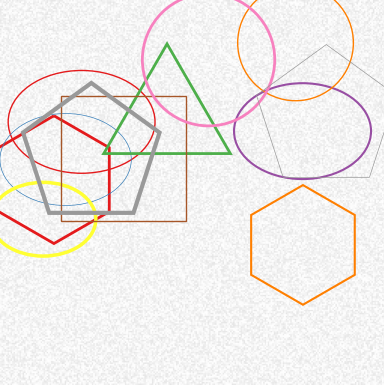[{"shape": "hexagon", "thickness": 2, "radius": 0.83, "center": [0.14, 0.533]}, {"shape": "oval", "thickness": 1, "radius": 0.95, "center": [0.212, 0.683]}, {"shape": "oval", "thickness": 0.5, "radius": 0.85, "center": [0.17, 0.586]}, {"shape": "triangle", "thickness": 2, "radius": 0.95, "center": [0.434, 0.696]}, {"shape": "oval", "thickness": 1.5, "radius": 0.89, "center": [0.786, 0.659]}, {"shape": "circle", "thickness": 1, "radius": 0.75, "center": [0.768, 0.889]}, {"shape": "hexagon", "thickness": 1.5, "radius": 0.78, "center": [0.787, 0.364]}, {"shape": "oval", "thickness": 2.5, "radius": 0.68, "center": [0.112, 0.431]}, {"shape": "square", "thickness": 1, "radius": 0.81, "center": [0.321, 0.588]}, {"shape": "circle", "thickness": 2, "radius": 0.86, "center": [0.542, 0.845]}, {"shape": "pentagon", "thickness": 0.5, "radius": 0.95, "center": [0.848, 0.694]}, {"shape": "pentagon", "thickness": 3, "radius": 0.93, "center": [0.237, 0.598]}]